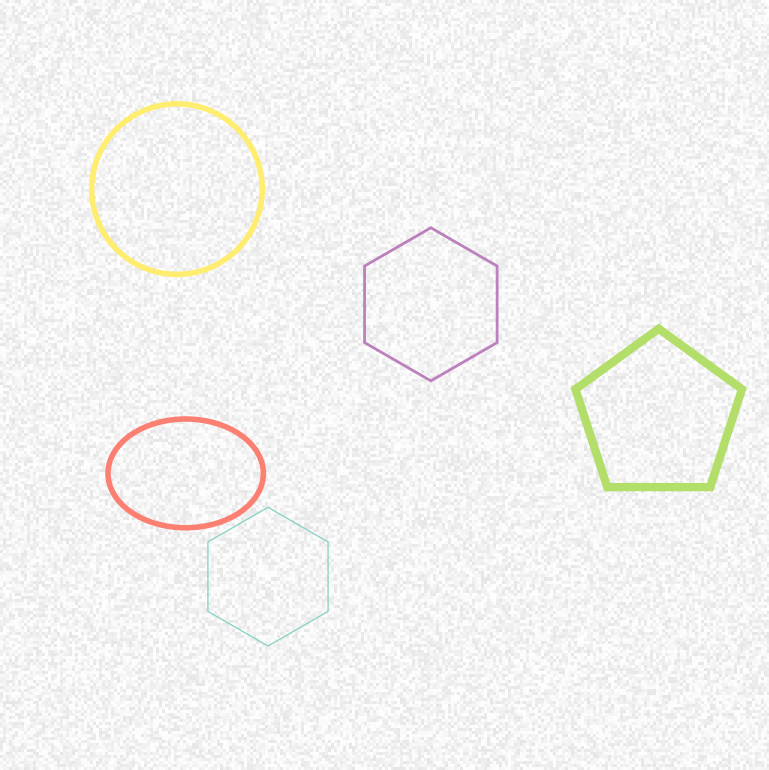[{"shape": "hexagon", "thickness": 0.5, "radius": 0.45, "center": [0.348, 0.251]}, {"shape": "oval", "thickness": 2, "radius": 0.5, "center": [0.241, 0.385]}, {"shape": "pentagon", "thickness": 3, "radius": 0.57, "center": [0.856, 0.459]}, {"shape": "hexagon", "thickness": 1, "radius": 0.5, "center": [0.56, 0.605]}, {"shape": "circle", "thickness": 2, "radius": 0.55, "center": [0.23, 0.754]}]